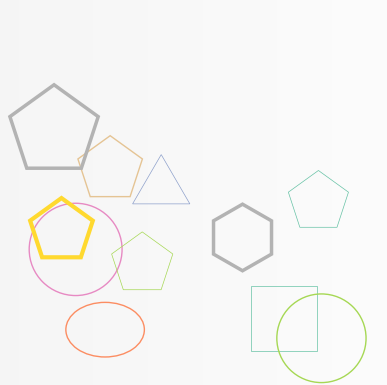[{"shape": "square", "thickness": 0.5, "radius": 0.42, "center": [0.733, 0.173]}, {"shape": "pentagon", "thickness": 0.5, "radius": 0.41, "center": [0.822, 0.476]}, {"shape": "oval", "thickness": 1, "radius": 0.51, "center": [0.271, 0.144]}, {"shape": "triangle", "thickness": 0.5, "radius": 0.43, "center": [0.416, 0.513]}, {"shape": "circle", "thickness": 1, "radius": 0.6, "center": [0.195, 0.352]}, {"shape": "pentagon", "thickness": 0.5, "radius": 0.42, "center": [0.367, 0.315]}, {"shape": "circle", "thickness": 1, "radius": 0.58, "center": [0.83, 0.121]}, {"shape": "pentagon", "thickness": 3, "radius": 0.43, "center": [0.159, 0.401]}, {"shape": "pentagon", "thickness": 1, "radius": 0.44, "center": [0.284, 0.56]}, {"shape": "pentagon", "thickness": 2.5, "radius": 0.6, "center": [0.139, 0.66]}, {"shape": "hexagon", "thickness": 2.5, "radius": 0.43, "center": [0.626, 0.383]}]